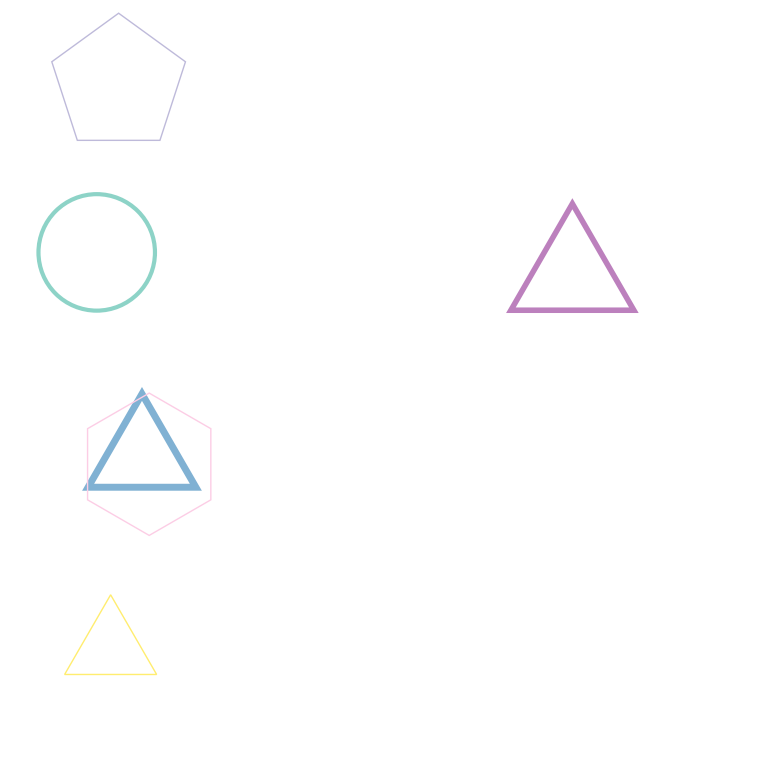[{"shape": "circle", "thickness": 1.5, "radius": 0.38, "center": [0.126, 0.672]}, {"shape": "pentagon", "thickness": 0.5, "radius": 0.46, "center": [0.154, 0.892]}, {"shape": "triangle", "thickness": 2.5, "radius": 0.4, "center": [0.184, 0.408]}, {"shape": "hexagon", "thickness": 0.5, "radius": 0.46, "center": [0.194, 0.397]}, {"shape": "triangle", "thickness": 2, "radius": 0.46, "center": [0.743, 0.643]}, {"shape": "triangle", "thickness": 0.5, "radius": 0.34, "center": [0.144, 0.159]}]